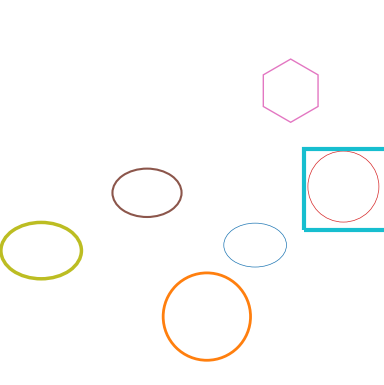[{"shape": "oval", "thickness": 0.5, "radius": 0.41, "center": [0.663, 0.363]}, {"shape": "circle", "thickness": 2, "radius": 0.57, "center": [0.537, 0.178]}, {"shape": "circle", "thickness": 0.5, "radius": 0.46, "center": [0.892, 0.515]}, {"shape": "oval", "thickness": 1.5, "radius": 0.45, "center": [0.382, 0.499]}, {"shape": "hexagon", "thickness": 1, "radius": 0.41, "center": [0.755, 0.764]}, {"shape": "oval", "thickness": 2.5, "radius": 0.52, "center": [0.107, 0.349]}, {"shape": "square", "thickness": 3, "radius": 0.53, "center": [0.896, 0.507]}]